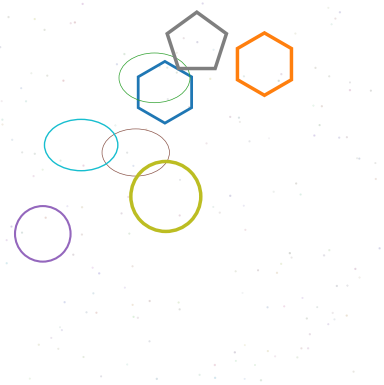[{"shape": "hexagon", "thickness": 2, "radius": 0.4, "center": [0.428, 0.76]}, {"shape": "hexagon", "thickness": 2.5, "radius": 0.4, "center": [0.687, 0.833]}, {"shape": "oval", "thickness": 0.5, "radius": 0.46, "center": [0.401, 0.798]}, {"shape": "circle", "thickness": 1.5, "radius": 0.36, "center": [0.111, 0.393]}, {"shape": "oval", "thickness": 0.5, "radius": 0.44, "center": [0.353, 0.604]}, {"shape": "pentagon", "thickness": 2.5, "radius": 0.4, "center": [0.511, 0.887]}, {"shape": "circle", "thickness": 2.5, "radius": 0.45, "center": [0.431, 0.49]}, {"shape": "oval", "thickness": 1, "radius": 0.48, "center": [0.211, 0.623]}]